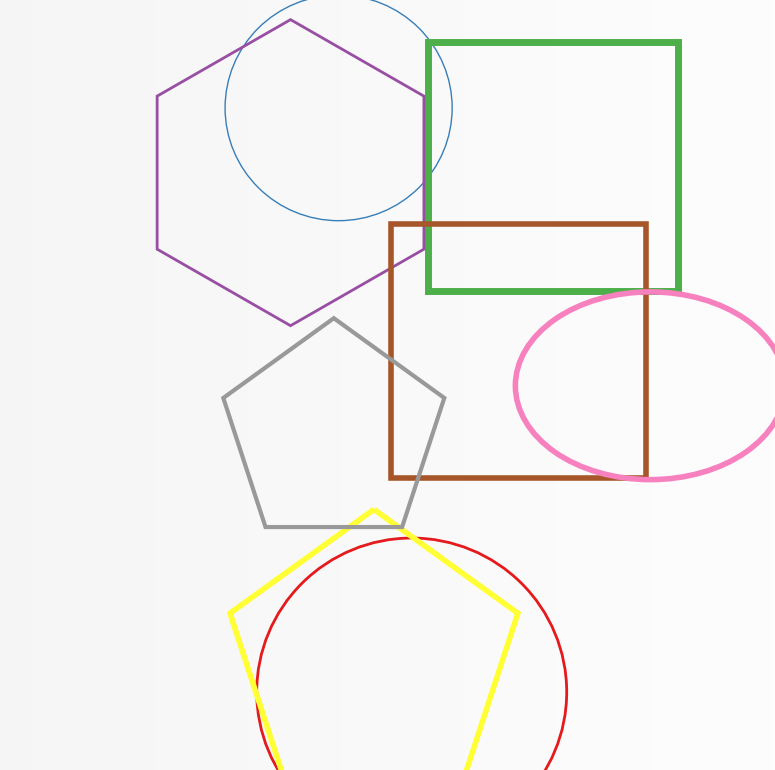[{"shape": "circle", "thickness": 1, "radius": 1.0, "center": [0.531, 0.101]}, {"shape": "circle", "thickness": 0.5, "radius": 0.73, "center": [0.437, 0.86]}, {"shape": "square", "thickness": 2.5, "radius": 0.81, "center": [0.714, 0.784]}, {"shape": "hexagon", "thickness": 1, "radius": 0.99, "center": [0.375, 0.776]}, {"shape": "pentagon", "thickness": 2, "radius": 0.98, "center": [0.483, 0.143]}, {"shape": "square", "thickness": 2, "radius": 0.83, "center": [0.669, 0.544]}, {"shape": "oval", "thickness": 2, "radius": 0.87, "center": [0.839, 0.499]}, {"shape": "pentagon", "thickness": 1.5, "radius": 0.75, "center": [0.431, 0.437]}]